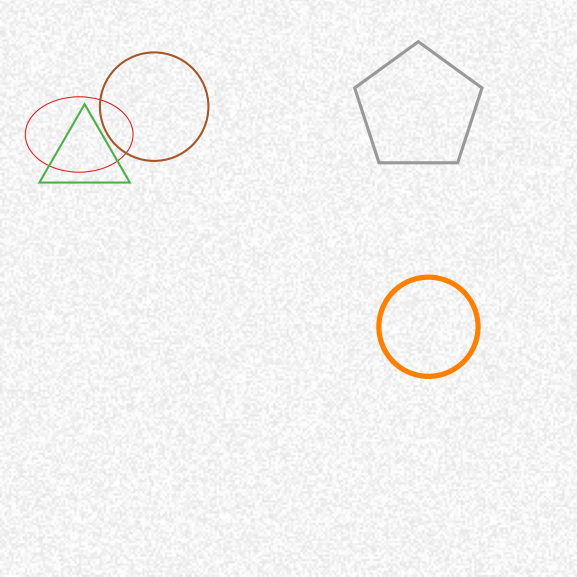[{"shape": "oval", "thickness": 0.5, "radius": 0.47, "center": [0.137, 0.766]}, {"shape": "triangle", "thickness": 1, "radius": 0.45, "center": [0.147, 0.728]}, {"shape": "circle", "thickness": 2.5, "radius": 0.43, "center": [0.742, 0.433]}, {"shape": "circle", "thickness": 1, "radius": 0.47, "center": [0.267, 0.814]}, {"shape": "pentagon", "thickness": 1.5, "radius": 0.58, "center": [0.724, 0.811]}]